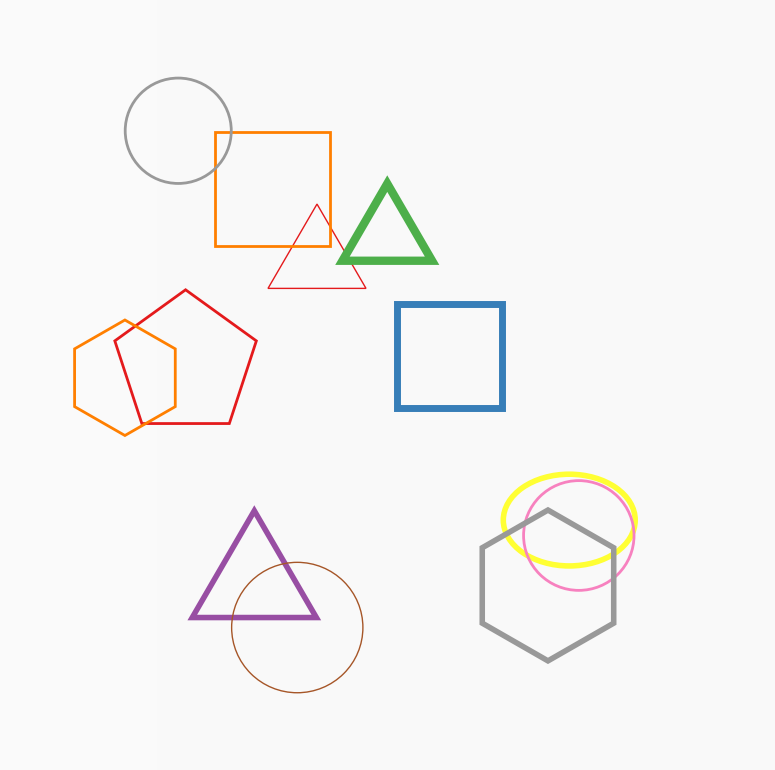[{"shape": "pentagon", "thickness": 1, "radius": 0.48, "center": [0.239, 0.528]}, {"shape": "triangle", "thickness": 0.5, "radius": 0.37, "center": [0.409, 0.662]}, {"shape": "square", "thickness": 2.5, "radius": 0.34, "center": [0.58, 0.537]}, {"shape": "triangle", "thickness": 3, "radius": 0.33, "center": [0.5, 0.695]}, {"shape": "triangle", "thickness": 2, "radius": 0.46, "center": [0.328, 0.244]}, {"shape": "square", "thickness": 1, "radius": 0.37, "center": [0.352, 0.755]}, {"shape": "hexagon", "thickness": 1, "radius": 0.38, "center": [0.161, 0.509]}, {"shape": "oval", "thickness": 2, "radius": 0.43, "center": [0.735, 0.325]}, {"shape": "circle", "thickness": 0.5, "radius": 0.42, "center": [0.384, 0.185]}, {"shape": "circle", "thickness": 1, "radius": 0.36, "center": [0.747, 0.305]}, {"shape": "hexagon", "thickness": 2, "radius": 0.49, "center": [0.707, 0.24]}, {"shape": "circle", "thickness": 1, "radius": 0.34, "center": [0.23, 0.83]}]